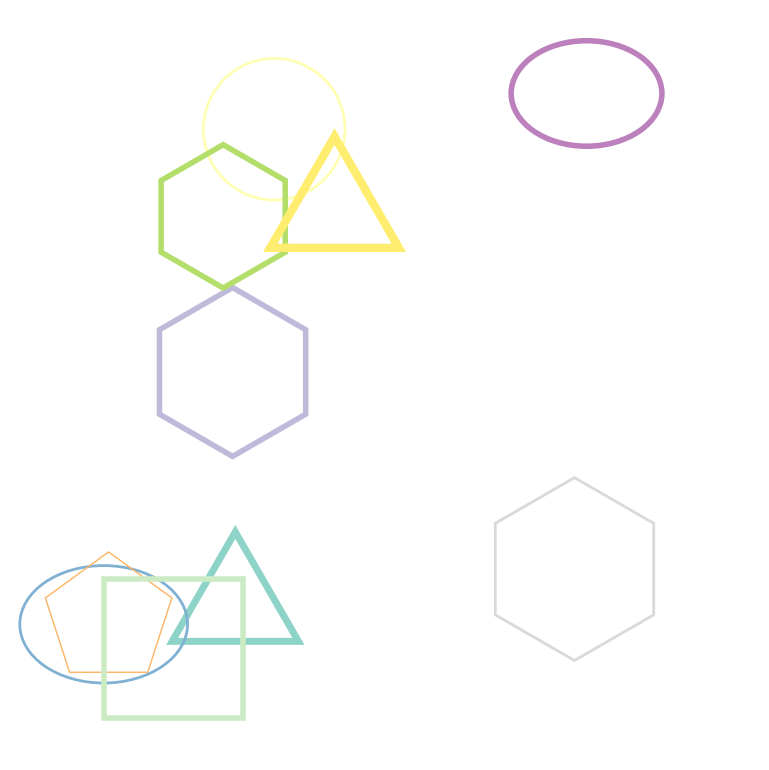[{"shape": "triangle", "thickness": 2.5, "radius": 0.47, "center": [0.306, 0.214]}, {"shape": "circle", "thickness": 1, "radius": 0.46, "center": [0.356, 0.832]}, {"shape": "hexagon", "thickness": 2, "radius": 0.55, "center": [0.302, 0.517]}, {"shape": "oval", "thickness": 1, "radius": 0.54, "center": [0.135, 0.189]}, {"shape": "pentagon", "thickness": 0.5, "radius": 0.43, "center": [0.141, 0.197]}, {"shape": "hexagon", "thickness": 2, "radius": 0.47, "center": [0.29, 0.719]}, {"shape": "hexagon", "thickness": 1, "radius": 0.59, "center": [0.746, 0.261]}, {"shape": "oval", "thickness": 2, "radius": 0.49, "center": [0.762, 0.879]}, {"shape": "square", "thickness": 2, "radius": 0.45, "center": [0.225, 0.158]}, {"shape": "triangle", "thickness": 3, "radius": 0.48, "center": [0.435, 0.726]}]